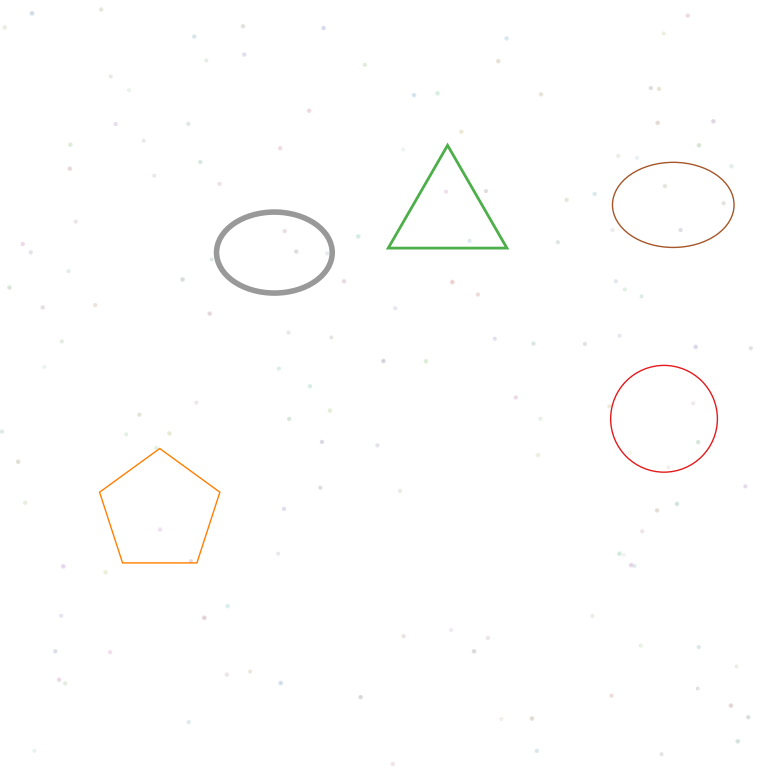[{"shape": "circle", "thickness": 0.5, "radius": 0.35, "center": [0.862, 0.456]}, {"shape": "triangle", "thickness": 1, "radius": 0.44, "center": [0.581, 0.722]}, {"shape": "pentagon", "thickness": 0.5, "radius": 0.41, "center": [0.207, 0.335]}, {"shape": "oval", "thickness": 0.5, "radius": 0.39, "center": [0.874, 0.734]}, {"shape": "oval", "thickness": 2, "radius": 0.38, "center": [0.356, 0.672]}]